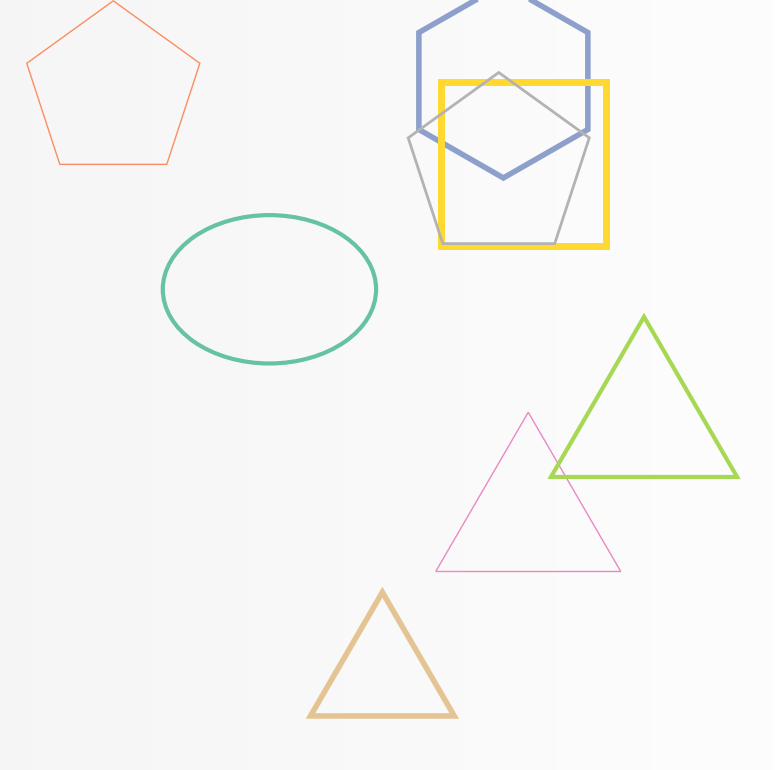[{"shape": "oval", "thickness": 1.5, "radius": 0.69, "center": [0.348, 0.624]}, {"shape": "pentagon", "thickness": 0.5, "radius": 0.59, "center": [0.146, 0.882]}, {"shape": "hexagon", "thickness": 2, "radius": 0.63, "center": [0.65, 0.895]}, {"shape": "triangle", "thickness": 0.5, "radius": 0.69, "center": [0.682, 0.327]}, {"shape": "triangle", "thickness": 1.5, "radius": 0.69, "center": [0.831, 0.45]}, {"shape": "square", "thickness": 2.5, "radius": 0.53, "center": [0.676, 0.787]}, {"shape": "triangle", "thickness": 2, "radius": 0.54, "center": [0.493, 0.124]}, {"shape": "pentagon", "thickness": 1, "radius": 0.61, "center": [0.644, 0.783]}]